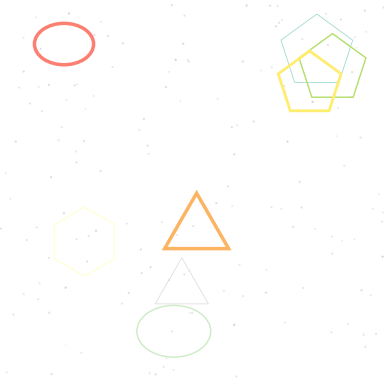[{"shape": "pentagon", "thickness": 0.5, "radius": 0.49, "center": [0.823, 0.865]}, {"shape": "hexagon", "thickness": 0.5, "radius": 0.45, "center": [0.22, 0.372]}, {"shape": "oval", "thickness": 2.5, "radius": 0.38, "center": [0.166, 0.886]}, {"shape": "triangle", "thickness": 2.5, "radius": 0.48, "center": [0.511, 0.402]}, {"shape": "pentagon", "thickness": 1, "radius": 0.46, "center": [0.864, 0.821]}, {"shape": "triangle", "thickness": 0.5, "radius": 0.4, "center": [0.472, 0.251]}, {"shape": "oval", "thickness": 1, "radius": 0.48, "center": [0.451, 0.14]}, {"shape": "pentagon", "thickness": 2, "radius": 0.43, "center": [0.804, 0.782]}]